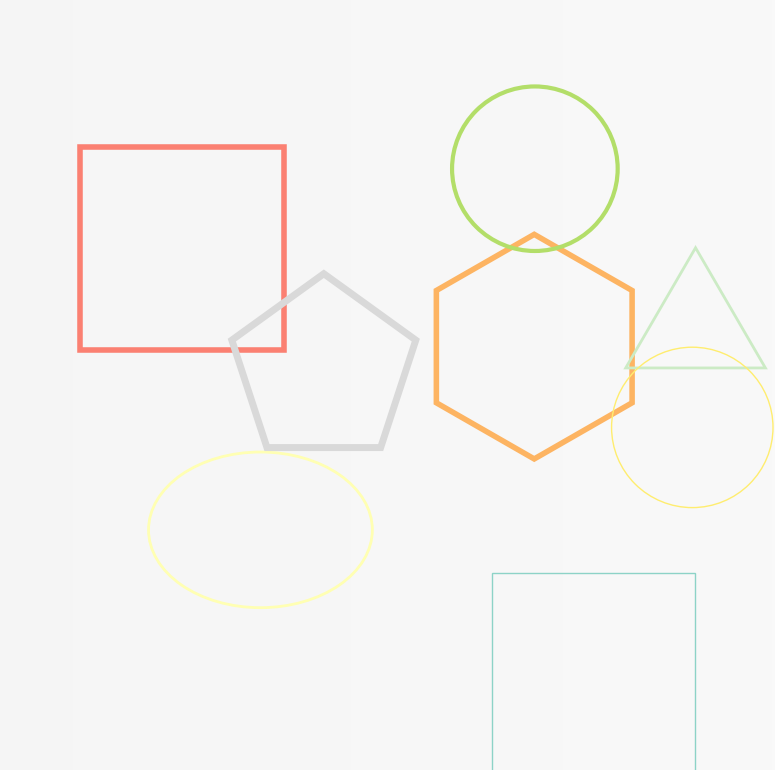[{"shape": "square", "thickness": 0.5, "radius": 0.65, "center": [0.765, 0.125]}, {"shape": "oval", "thickness": 1, "radius": 0.72, "center": [0.336, 0.312]}, {"shape": "square", "thickness": 2, "radius": 0.66, "center": [0.235, 0.677]}, {"shape": "hexagon", "thickness": 2, "radius": 0.73, "center": [0.689, 0.55]}, {"shape": "circle", "thickness": 1.5, "radius": 0.53, "center": [0.69, 0.781]}, {"shape": "pentagon", "thickness": 2.5, "radius": 0.62, "center": [0.418, 0.52]}, {"shape": "triangle", "thickness": 1, "radius": 0.52, "center": [0.897, 0.574]}, {"shape": "circle", "thickness": 0.5, "radius": 0.52, "center": [0.893, 0.445]}]